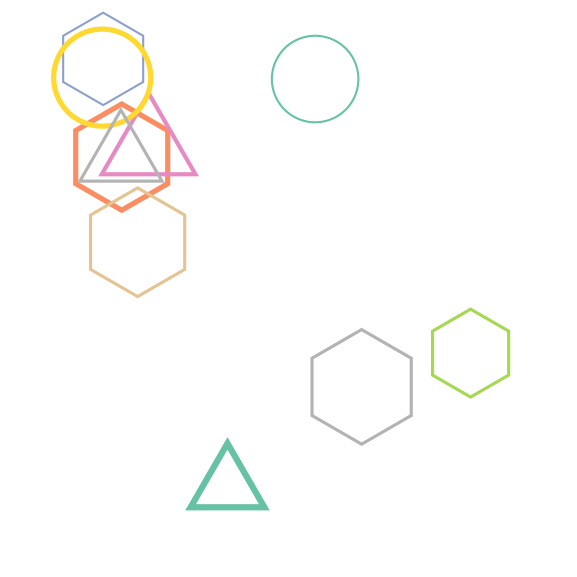[{"shape": "triangle", "thickness": 3, "radius": 0.37, "center": [0.394, 0.158]}, {"shape": "circle", "thickness": 1, "radius": 0.37, "center": [0.546, 0.862]}, {"shape": "hexagon", "thickness": 2.5, "radius": 0.46, "center": [0.211, 0.727]}, {"shape": "hexagon", "thickness": 1, "radius": 0.4, "center": [0.179, 0.897]}, {"shape": "triangle", "thickness": 2, "radius": 0.47, "center": [0.257, 0.744]}, {"shape": "hexagon", "thickness": 1.5, "radius": 0.38, "center": [0.815, 0.388]}, {"shape": "circle", "thickness": 2.5, "radius": 0.42, "center": [0.177, 0.865]}, {"shape": "hexagon", "thickness": 1.5, "radius": 0.47, "center": [0.238, 0.58]}, {"shape": "hexagon", "thickness": 1.5, "radius": 0.5, "center": [0.626, 0.329]}, {"shape": "triangle", "thickness": 1.5, "radius": 0.41, "center": [0.209, 0.727]}]